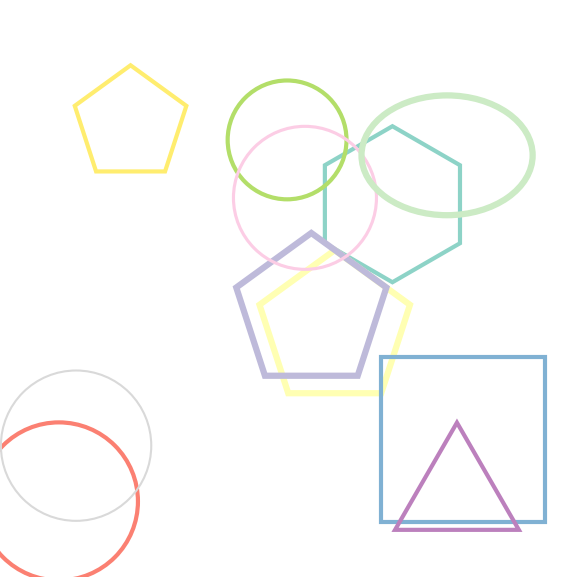[{"shape": "hexagon", "thickness": 2, "radius": 0.68, "center": [0.68, 0.645]}, {"shape": "pentagon", "thickness": 3, "radius": 0.68, "center": [0.58, 0.429]}, {"shape": "pentagon", "thickness": 3, "radius": 0.68, "center": [0.539, 0.459]}, {"shape": "circle", "thickness": 2, "radius": 0.68, "center": [0.102, 0.131]}, {"shape": "square", "thickness": 2, "radius": 0.71, "center": [0.802, 0.238]}, {"shape": "circle", "thickness": 2, "radius": 0.51, "center": [0.497, 0.757]}, {"shape": "circle", "thickness": 1.5, "radius": 0.62, "center": [0.528, 0.657]}, {"shape": "circle", "thickness": 1, "radius": 0.65, "center": [0.132, 0.227]}, {"shape": "triangle", "thickness": 2, "radius": 0.62, "center": [0.791, 0.144]}, {"shape": "oval", "thickness": 3, "radius": 0.74, "center": [0.774, 0.73]}, {"shape": "pentagon", "thickness": 2, "radius": 0.51, "center": [0.226, 0.784]}]